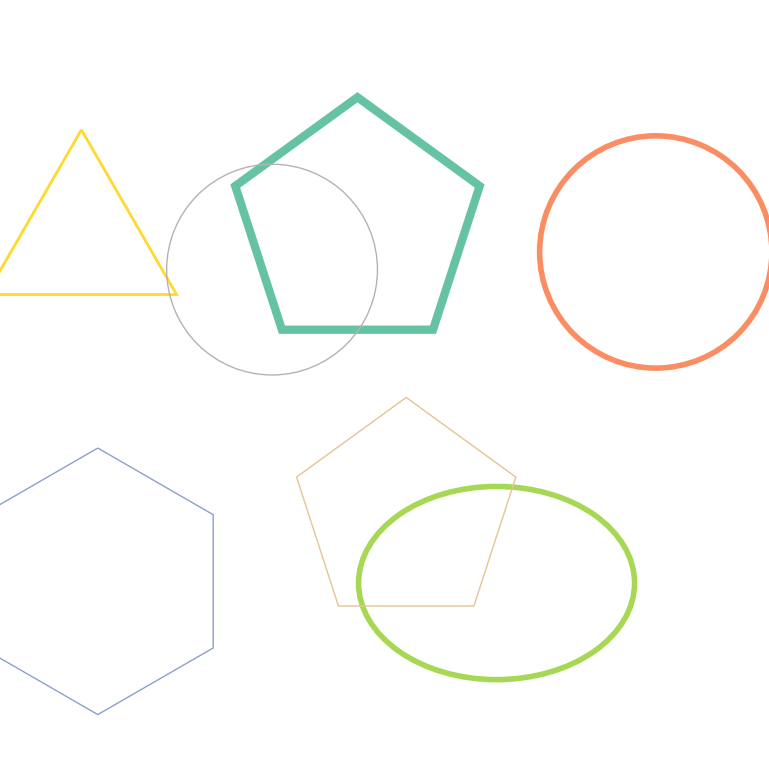[{"shape": "pentagon", "thickness": 3, "radius": 0.83, "center": [0.464, 0.707]}, {"shape": "circle", "thickness": 2, "radius": 0.75, "center": [0.852, 0.673]}, {"shape": "hexagon", "thickness": 0.5, "radius": 0.87, "center": [0.127, 0.245]}, {"shape": "oval", "thickness": 2, "radius": 0.9, "center": [0.645, 0.243]}, {"shape": "triangle", "thickness": 1, "radius": 0.71, "center": [0.106, 0.689]}, {"shape": "pentagon", "thickness": 0.5, "radius": 0.75, "center": [0.528, 0.334]}, {"shape": "circle", "thickness": 0.5, "radius": 0.68, "center": [0.353, 0.65]}]